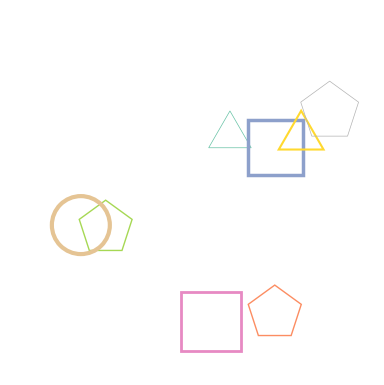[{"shape": "triangle", "thickness": 0.5, "radius": 0.32, "center": [0.597, 0.648]}, {"shape": "pentagon", "thickness": 1, "radius": 0.36, "center": [0.714, 0.187]}, {"shape": "square", "thickness": 2.5, "radius": 0.36, "center": [0.715, 0.616]}, {"shape": "square", "thickness": 2, "radius": 0.38, "center": [0.548, 0.165]}, {"shape": "pentagon", "thickness": 1, "radius": 0.36, "center": [0.274, 0.408]}, {"shape": "triangle", "thickness": 1.5, "radius": 0.34, "center": [0.782, 0.645]}, {"shape": "circle", "thickness": 3, "radius": 0.38, "center": [0.21, 0.415]}, {"shape": "pentagon", "thickness": 0.5, "radius": 0.39, "center": [0.856, 0.71]}]